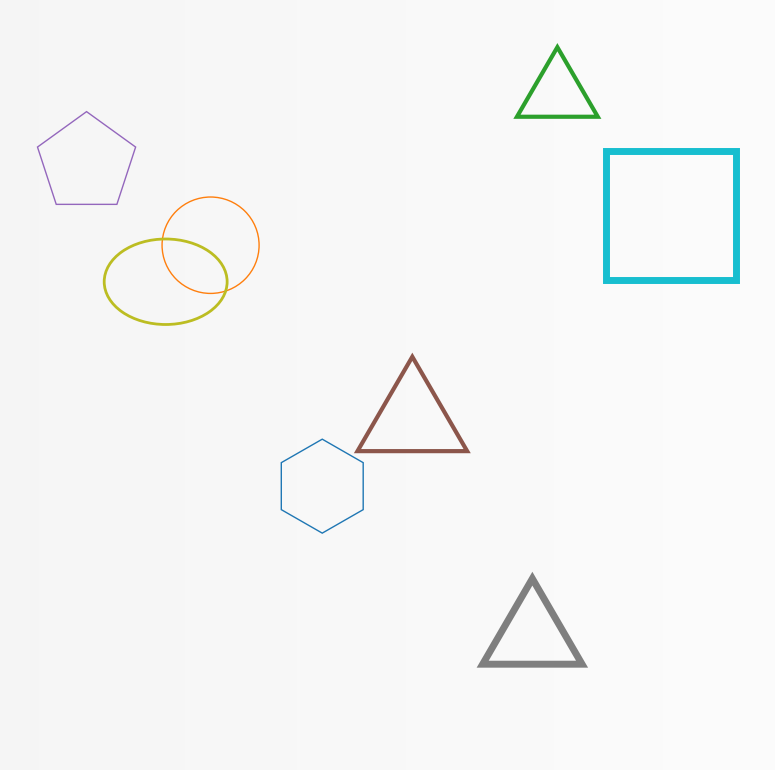[{"shape": "hexagon", "thickness": 0.5, "radius": 0.31, "center": [0.416, 0.369]}, {"shape": "circle", "thickness": 0.5, "radius": 0.31, "center": [0.272, 0.682]}, {"shape": "triangle", "thickness": 1.5, "radius": 0.3, "center": [0.719, 0.878]}, {"shape": "pentagon", "thickness": 0.5, "radius": 0.33, "center": [0.112, 0.788]}, {"shape": "triangle", "thickness": 1.5, "radius": 0.41, "center": [0.532, 0.455]}, {"shape": "triangle", "thickness": 2.5, "radius": 0.37, "center": [0.687, 0.174]}, {"shape": "oval", "thickness": 1, "radius": 0.4, "center": [0.214, 0.634]}, {"shape": "square", "thickness": 2.5, "radius": 0.42, "center": [0.865, 0.72]}]